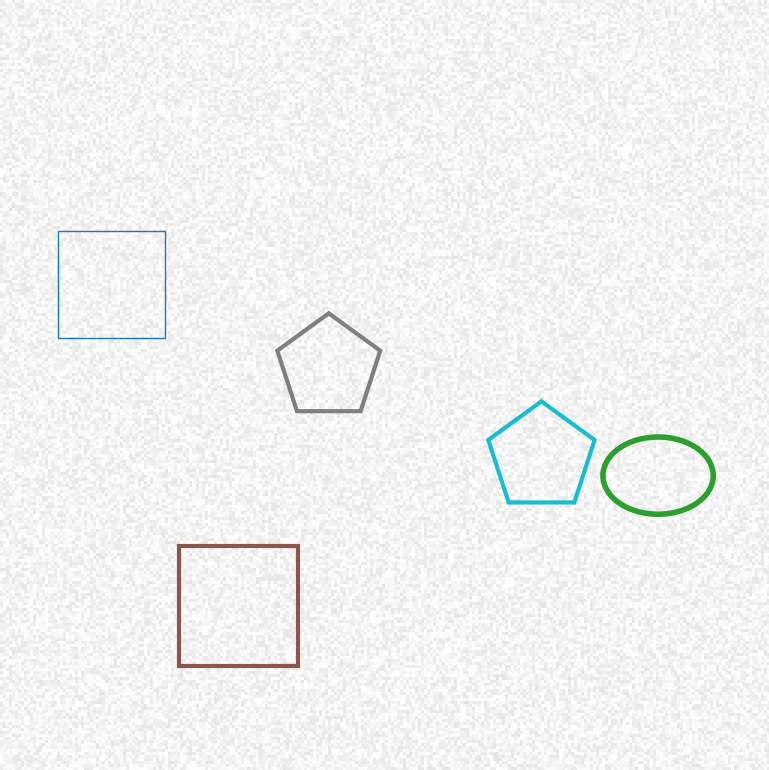[{"shape": "square", "thickness": 0.5, "radius": 0.35, "center": [0.145, 0.63]}, {"shape": "oval", "thickness": 2, "radius": 0.36, "center": [0.855, 0.382]}, {"shape": "square", "thickness": 1.5, "radius": 0.39, "center": [0.309, 0.213]}, {"shape": "pentagon", "thickness": 1.5, "radius": 0.35, "center": [0.427, 0.523]}, {"shape": "pentagon", "thickness": 1.5, "radius": 0.36, "center": [0.703, 0.406]}]